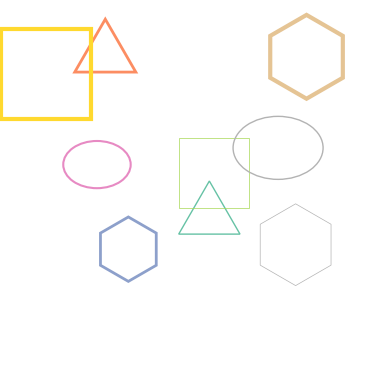[{"shape": "triangle", "thickness": 1, "radius": 0.46, "center": [0.544, 0.438]}, {"shape": "triangle", "thickness": 2, "radius": 0.46, "center": [0.273, 0.859]}, {"shape": "hexagon", "thickness": 2, "radius": 0.42, "center": [0.333, 0.353]}, {"shape": "oval", "thickness": 1.5, "radius": 0.44, "center": [0.252, 0.573]}, {"shape": "square", "thickness": 0.5, "radius": 0.45, "center": [0.557, 0.551]}, {"shape": "square", "thickness": 3, "radius": 0.59, "center": [0.12, 0.807]}, {"shape": "hexagon", "thickness": 3, "radius": 0.54, "center": [0.796, 0.852]}, {"shape": "hexagon", "thickness": 0.5, "radius": 0.53, "center": [0.768, 0.364]}, {"shape": "oval", "thickness": 1, "radius": 0.58, "center": [0.722, 0.616]}]